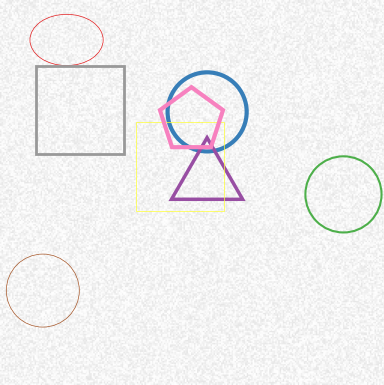[{"shape": "oval", "thickness": 0.5, "radius": 0.48, "center": [0.173, 0.896]}, {"shape": "circle", "thickness": 3, "radius": 0.51, "center": [0.538, 0.709]}, {"shape": "circle", "thickness": 1.5, "radius": 0.49, "center": [0.892, 0.495]}, {"shape": "triangle", "thickness": 2.5, "radius": 0.53, "center": [0.538, 0.536]}, {"shape": "square", "thickness": 0.5, "radius": 0.57, "center": [0.467, 0.568]}, {"shape": "circle", "thickness": 0.5, "radius": 0.47, "center": [0.111, 0.245]}, {"shape": "pentagon", "thickness": 3, "radius": 0.43, "center": [0.497, 0.687]}, {"shape": "square", "thickness": 2, "radius": 0.57, "center": [0.207, 0.715]}]